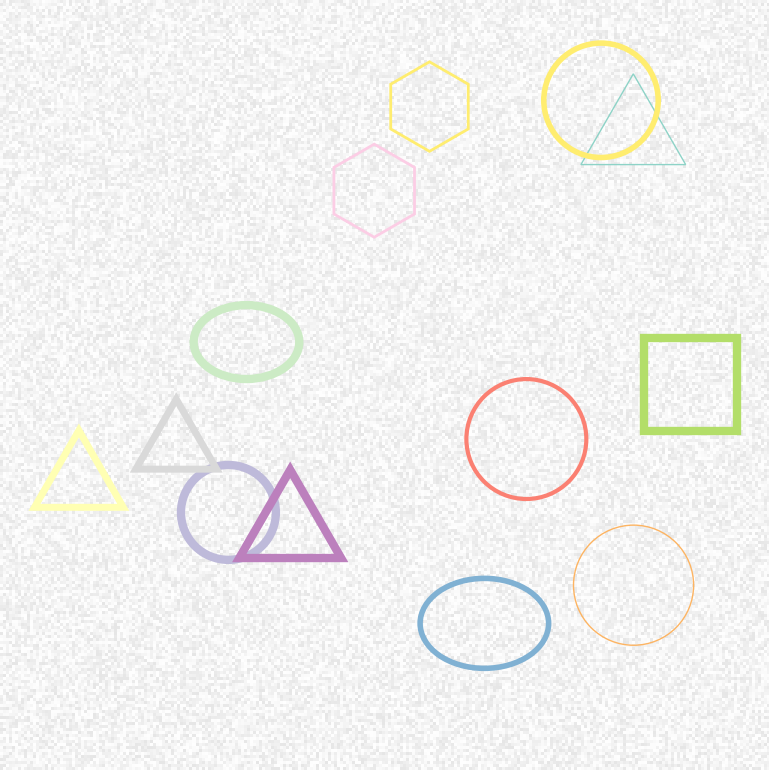[{"shape": "triangle", "thickness": 0.5, "radius": 0.39, "center": [0.822, 0.826]}, {"shape": "triangle", "thickness": 2.5, "radius": 0.33, "center": [0.102, 0.374]}, {"shape": "circle", "thickness": 3, "radius": 0.31, "center": [0.297, 0.335]}, {"shape": "circle", "thickness": 1.5, "radius": 0.39, "center": [0.684, 0.43]}, {"shape": "oval", "thickness": 2, "radius": 0.42, "center": [0.629, 0.19]}, {"shape": "circle", "thickness": 0.5, "radius": 0.39, "center": [0.823, 0.24]}, {"shape": "square", "thickness": 3, "radius": 0.3, "center": [0.897, 0.501]}, {"shape": "hexagon", "thickness": 1, "radius": 0.3, "center": [0.486, 0.752]}, {"shape": "triangle", "thickness": 2.5, "radius": 0.3, "center": [0.229, 0.421]}, {"shape": "triangle", "thickness": 3, "radius": 0.38, "center": [0.377, 0.313]}, {"shape": "oval", "thickness": 3, "radius": 0.34, "center": [0.32, 0.556]}, {"shape": "hexagon", "thickness": 1, "radius": 0.29, "center": [0.558, 0.862]}, {"shape": "circle", "thickness": 2, "radius": 0.37, "center": [0.781, 0.87]}]